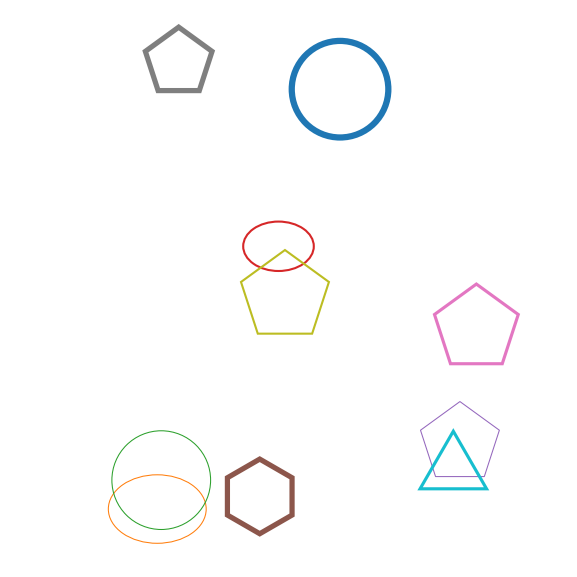[{"shape": "circle", "thickness": 3, "radius": 0.42, "center": [0.589, 0.845]}, {"shape": "oval", "thickness": 0.5, "radius": 0.42, "center": [0.272, 0.118]}, {"shape": "circle", "thickness": 0.5, "radius": 0.43, "center": [0.279, 0.168]}, {"shape": "oval", "thickness": 1, "radius": 0.31, "center": [0.482, 0.573]}, {"shape": "pentagon", "thickness": 0.5, "radius": 0.36, "center": [0.796, 0.232]}, {"shape": "hexagon", "thickness": 2.5, "radius": 0.32, "center": [0.45, 0.14]}, {"shape": "pentagon", "thickness": 1.5, "radius": 0.38, "center": [0.825, 0.431]}, {"shape": "pentagon", "thickness": 2.5, "radius": 0.3, "center": [0.309, 0.891]}, {"shape": "pentagon", "thickness": 1, "radius": 0.4, "center": [0.493, 0.486]}, {"shape": "triangle", "thickness": 1.5, "radius": 0.33, "center": [0.785, 0.186]}]